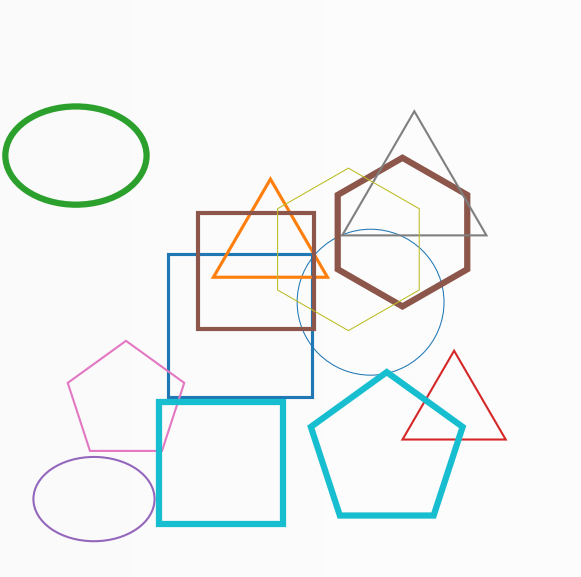[{"shape": "circle", "thickness": 0.5, "radius": 0.63, "center": [0.638, 0.476]}, {"shape": "square", "thickness": 1.5, "radius": 0.62, "center": [0.413, 0.436]}, {"shape": "triangle", "thickness": 1.5, "radius": 0.57, "center": [0.465, 0.576]}, {"shape": "oval", "thickness": 3, "radius": 0.61, "center": [0.131, 0.73]}, {"shape": "triangle", "thickness": 1, "radius": 0.51, "center": [0.781, 0.289]}, {"shape": "oval", "thickness": 1, "radius": 0.52, "center": [0.162, 0.135]}, {"shape": "square", "thickness": 2, "radius": 0.5, "center": [0.44, 0.53]}, {"shape": "hexagon", "thickness": 3, "radius": 0.64, "center": [0.692, 0.597]}, {"shape": "pentagon", "thickness": 1, "radius": 0.53, "center": [0.217, 0.304]}, {"shape": "triangle", "thickness": 1, "radius": 0.72, "center": [0.713, 0.663]}, {"shape": "hexagon", "thickness": 0.5, "radius": 0.7, "center": [0.599, 0.567]}, {"shape": "pentagon", "thickness": 3, "radius": 0.69, "center": [0.665, 0.218]}, {"shape": "square", "thickness": 3, "radius": 0.53, "center": [0.38, 0.197]}]